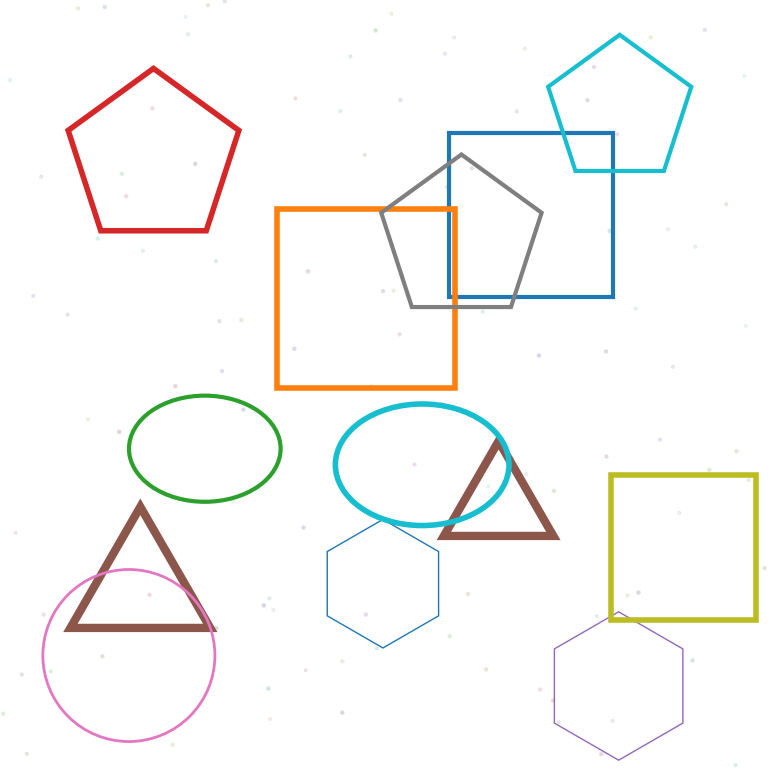[{"shape": "hexagon", "thickness": 0.5, "radius": 0.42, "center": [0.497, 0.242]}, {"shape": "square", "thickness": 1.5, "radius": 0.53, "center": [0.69, 0.721]}, {"shape": "square", "thickness": 2, "radius": 0.58, "center": [0.476, 0.612]}, {"shape": "oval", "thickness": 1.5, "radius": 0.49, "center": [0.266, 0.417]}, {"shape": "pentagon", "thickness": 2, "radius": 0.58, "center": [0.199, 0.795]}, {"shape": "hexagon", "thickness": 0.5, "radius": 0.48, "center": [0.803, 0.109]}, {"shape": "triangle", "thickness": 3, "radius": 0.52, "center": [0.182, 0.237]}, {"shape": "triangle", "thickness": 3, "radius": 0.41, "center": [0.648, 0.345]}, {"shape": "circle", "thickness": 1, "radius": 0.56, "center": [0.167, 0.149]}, {"shape": "pentagon", "thickness": 1.5, "radius": 0.55, "center": [0.599, 0.69]}, {"shape": "square", "thickness": 2, "radius": 0.47, "center": [0.888, 0.29]}, {"shape": "oval", "thickness": 2, "radius": 0.56, "center": [0.548, 0.396]}, {"shape": "pentagon", "thickness": 1.5, "radius": 0.49, "center": [0.805, 0.857]}]